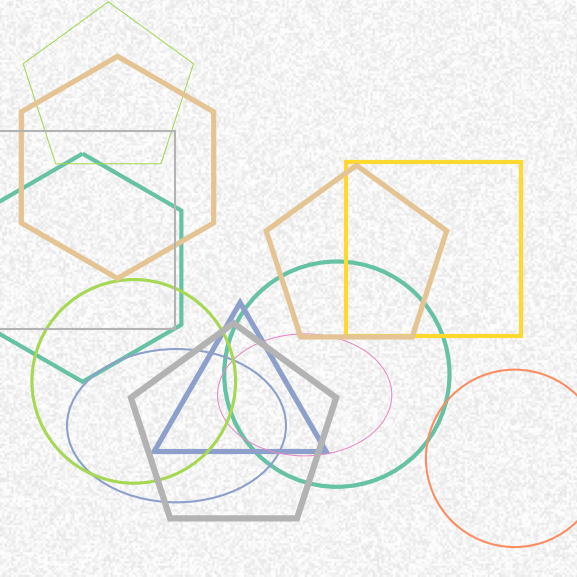[{"shape": "hexagon", "thickness": 2, "radius": 0.99, "center": [0.143, 0.536]}, {"shape": "circle", "thickness": 2, "radius": 0.98, "center": [0.583, 0.351]}, {"shape": "circle", "thickness": 1, "radius": 0.77, "center": [0.891, 0.205]}, {"shape": "oval", "thickness": 1, "radius": 0.95, "center": [0.306, 0.262]}, {"shape": "triangle", "thickness": 2.5, "radius": 0.86, "center": [0.416, 0.303]}, {"shape": "oval", "thickness": 0.5, "radius": 0.75, "center": [0.528, 0.315]}, {"shape": "circle", "thickness": 1.5, "radius": 0.88, "center": [0.232, 0.339]}, {"shape": "pentagon", "thickness": 0.5, "radius": 0.78, "center": [0.188, 0.841]}, {"shape": "square", "thickness": 2, "radius": 0.76, "center": [0.751, 0.568]}, {"shape": "hexagon", "thickness": 2.5, "radius": 0.96, "center": [0.203, 0.709]}, {"shape": "pentagon", "thickness": 2.5, "radius": 0.82, "center": [0.617, 0.549]}, {"shape": "pentagon", "thickness": 3, "radius": 0.93, "center": [0.404, 0.253]}, {"shape": "square", "thickness": 1, "radius": 0.86, "center": [0.132, 0.601]}]